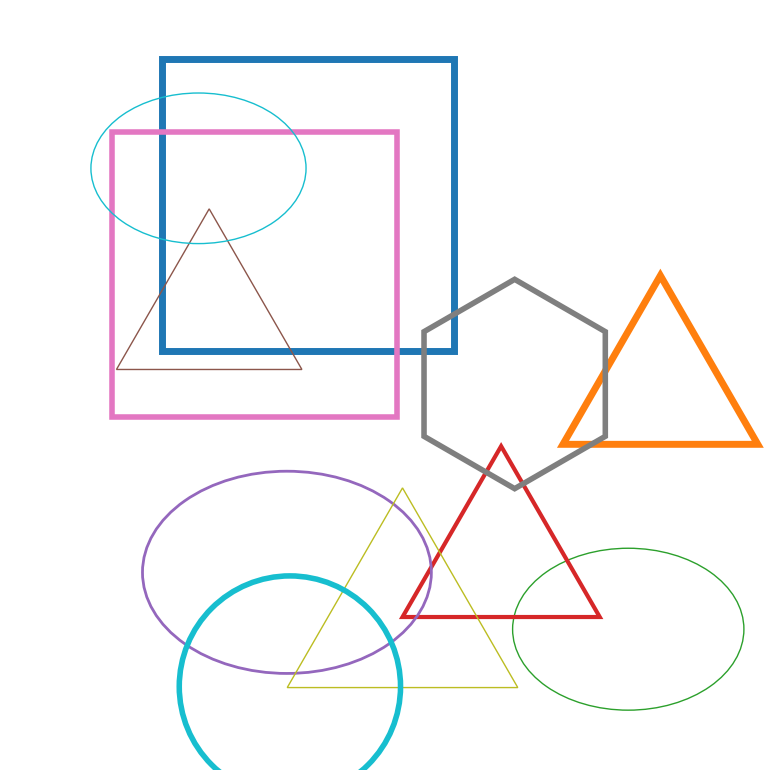[{"shape": "square", "thickness": 2.5, "radius": 0.95, "center": [0.4, 0.734]}, {"shape": "triangle", "thickness": 2.5, "radius": 0.73, "center": [0.858, 0.496]}, {"shape": "oval", "thickness": 0.5, "radius": 0.75, "center": [0.816, 0.183]}, {"shape": "triangle", "thickness": 1.5, "radius": 0.74, "center": [0.651, 0.273]}, {"shape": "oval", "thickness": 1, "radius": 0.94, "center": [0.373, 0.257]}, {"shape": "triangle", "thickness": 0.5, "radius": 0.7, "center": [0.272, 0.59]}, {"shape": "square", "thickness": 2, "radius": 0.93, "center": [0.33, 0.644]}, {"shape": "hexagon", "thickness": 2, "radius": 0.68, "center": [0.668, 0.501]}, {"shape": "triangle", "thickness": 0.5, "radius": 0.86, "center": [0.523, 0.193]}, {"shape": "oval", "thickness": 0.5, "radius": 0.7, "center": [0.258, 0.781]}, {"shape": "circle", "thickness": 2, "radius": 0.72, "center": [0.376, 0.108]}]